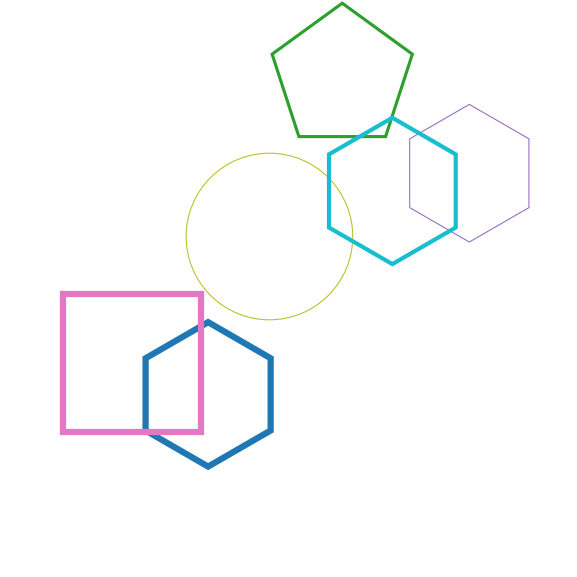[{"shape": "hexagon", "thickness": 3, "radius": 0.63, "center": [0.36, 0.316]}, {"shape": "pentagon", "thickness": 1.5, "radius": 0.64, "center": [0.593, 0.866]}, {"shape": "hexagon", "thickness": 0.5, "radius": 0.6, "center": [0.813, 0.699]}, {"shape": "square", "thickness": 3, "radius": 0.6, "center": [0.228, 0.37]}, {"shape": "circle", "thickness": 0.5, "radius": 0.72, "center": [0.467, 0.59]}, {"shape": "hexagon", "thickness": 2, "radius": 0.63, "center": [0.679, 0.669]}]